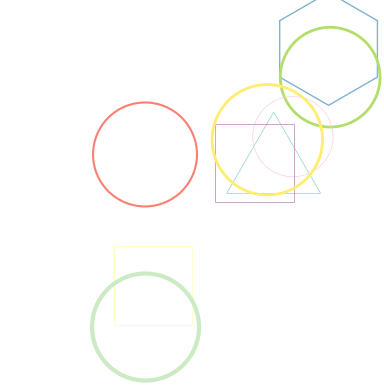[{"shape": "triangle", "thickness": 0.5, "radius": 0.7, "center": [0.711, 0.568]}, {"shape": "square", "thickness": 0.5, "radius": 0.51, "center": [0.398, 0.259]}, {"shape": "circle", "thickness": 1.5, "radius": 0.68, "center": [0.377, 0.599]}, {"shape": "hexagon", "thickness": 1, "radius": 0.73, "center": [0.853, 0.873]}, {"shape": "circle", "thickness": 2, "radius": 0.65, "center": [0.858, 0.8]}, {"shape": "circle", "thickness": 0.5, "radius": 0.52, "center": [0.761, 0.645]}, {"shape": "square", "thickness": 0.5, "radius": 0.51, "center": [0.66, 0.577]}, {"shape": "circle", "thickness": 3, "radius": 0.69, "center": [0.378, 0.151]}, {"shape": "circle", "thickness": 2, "radius": 0.72, "center": [0.694, 0.637]}]